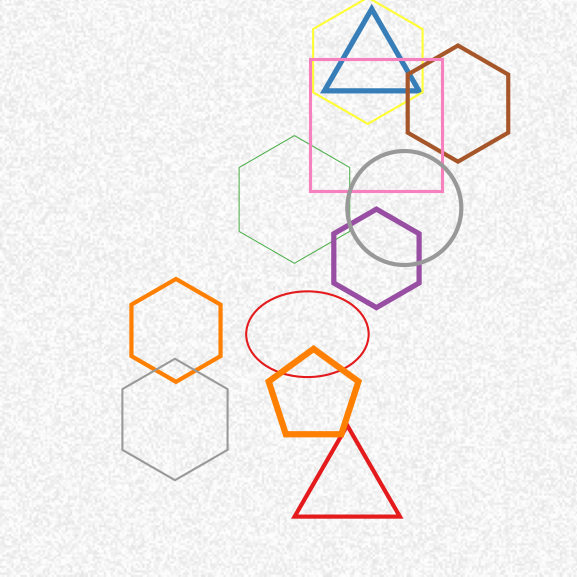[{"shape": "triangle", "thickness": 2, "radius": 0.53, "center": [0.601, 0.157]}, {"shape": "oval", "thickness": 1, "radius": 0.53, "center": [0.532, 0.42]}, {"shape": "triangle", "thickness": 2.5, "radius": 0.47, "center": [0.644, 0.889]}, {"shape": "hexagon", "thickness": 0.5, "radius": 0.55, "center": [0.51, 0.654]}, {"shape": "hexagon", "thickness": 2.5, "radius": 0.43, "center": [0.652, 0.552]}, {"shape": "pentagon", "thickness": 3, "radius": 0.41, "center": [0.543, 0.313]}, {"shape": "hexagon", "thickness": 2, "radius": 0.45, "center": [0.305, 0.427]}, {"shape": "hexagon", "thickness": 1, "radius": 0.55, "center": [0.637, 0.894]}, {"shape": "hexagon", "thickness": 2, "radius": 0.5, "center": [0.793, 0.82]}, {"shape": "square", "thickness": 1.5, "radius": 0.57, "center": [0.652, 0.782]}, {"shape": "hexagon", "thickness": 1, "radius": 0.53, "center": [0.303, 0.273]}, {"shape": "circle", "thickness": 2, "radius": 0.49, "center": [0.7, 0.639]}]